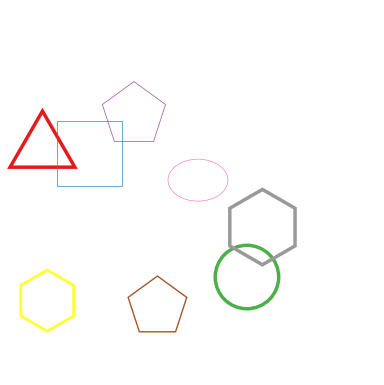[{"shape": "triangle", "thickness": 2.5, "radius": 0.49, "center": [0.11, 0.614]}, {"shape": "square", "thickness": 0.5, "radius": 0.42, "center": [0.233, 0.602]}, {"shape": "circle", "thickness": 2.5, "radius": 0.41, "center": [0.641, 0.28]}, {"shape": "pentagon", "thickness": 0.5, "radius": 0.43, "center": [0.348, 0.702]}, {"shape": "hexagon", "thickness": 2, "radius": 0.4, "center": [0.123, 0.219]}, {"shape": "pentagon", "thickness": 1, "radius": 0.4, "center": [0.409, 0.203]}, {"shape": "oval", "thickness": 0.5, "radius": 0.39, "center": [0.514, 0.532]}, {"shape": "hexagon", "thickness": 2.5, "radius": 0.49, "center": [0.682, 0.41]}]